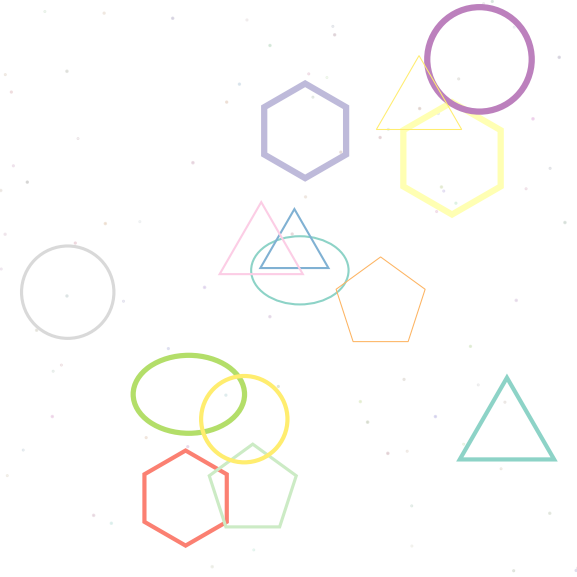[{"shape": "oval", "thickness": 1, "radius": 0.42, "center": [0.519, 0.531]}, {"shape": "triangle", "thickness": 2, "radius": 0.47, "center": [0.878, 0.251]}, {"shape": "hexagon", "thickness": 3, "radius": 0.49, "center": [0.783, 0.725]}, {"shape": "hexagon", "thickness": 3, "radius": 0.41, "center": [0.528, 0.773]}, {"shape": "hexagon", "thickness": 2, "radius": 0.41, "center": [0.321, 0.137]}, {"shape": "triangle", "thickness": 1, "radius": 0.34, "center": [0.51, 0.569]}, {"shape": "pentagon", "thickness": 0.5, "radius": 0.41, "center": [0.659, 0.473]}, {"shape": "oval", "thickness": 2.5, "radius": 0.48, "center": [0.327, 0.316]}, {"shape": "triangle", "thickness": 1, "radius": 0.42, "center": [0.452, 0.566]}, {"shape": "circle", "thickness": 1.5, "radius": 0.4, "center": [0.117, 0.493]}, {"shape": "circle", "thickness": 3, "radius": 0.45, "center": [0.83, 0.896]}, {"shape": "pentagon", "thickness": 1.5, "radius": 0.4, "center": [0.438, 0.151]}, {"shape": "circle", "thickness": 2, "radius": 0.37, "center": [0.423, 0.273]}, {"shape": "triangle", "thickness": 0.5, "radius": 0.43, "center": [0.726, 0.818]}]